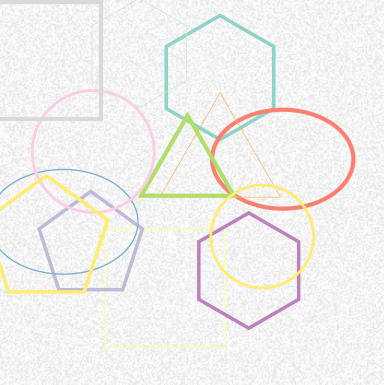[{"shape": "hexagon", "thickness": 2.5, "radius": 0.81, "center": [0.571, 0.799]}, {"shape": "square", "thickness": 1, "radius": 0.77, "center": [0.427, 0.253]}, {"shape": "pentagon", "thickness": 2.5, "radius": 0.71, "center": [0.236, 0.362]}, {"shape": "oval", "thickness": 3, "radius": 0.92, "center": [0.734, 0.587]}, {"shape": "oval", "thickness": 1, "radius": 0.97, "center": [0.164, 0.424]}, {"shape": "triangle", "thickness": 0.5, "radius": 0.91, "center": [0.572, 0.578]}, {"shape": "triangle", "thickness": 3, "radius": 0.69, "center": [0.487, 0.561]}, {"shape": "circle", "thickness": 2, "radius": 0.79, "center": [0.242, 0.607]}, {"shape": "square", "thickness": 3, "radius": 0.76, "center": [0.109, 0.843]}, {"shape": "hexagon", "thickness": 2.5, "radius": 0.75, "center": [0.646, 0.297]}, {"shape": "hexagon", "thickness": 0.5, "radius": 0.71, "center": [0.362, 0.862]}, {"shape": "pentagon", "thickness": 2.5, "radius": 0.84, "center": [0.121, 0.377]}, {"shape": "circle", "thickness": 2, "radius": 0.67, "center": [0.681, 0.386]}]